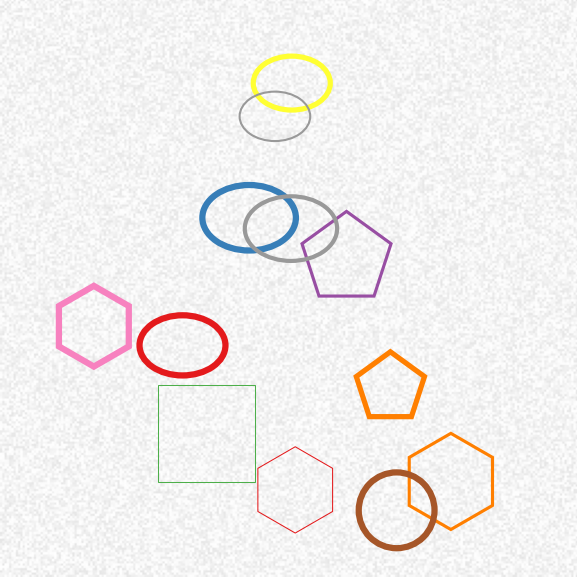[{"shape": "hexagon", "thickness": 0.5, "radius": 0.37, "center": [0.511, 0.151]}, {"shape": "oval", "thickness": 3, "radius": 0.37, "center": [0.316, 0.401]}, {"shape": "oval", "thickness": 3, "radius": 0.4, "center": [0.431, 0.622]}, {"shape": "square", "thickness": 0.5, "radius": 0.42, "center": [0.358, 0.249]}, {"shape": "pentagon", "thickness": 1.5, "radius": 0.41, "center": [0.6, 0.552]}, {"shape": "pentagon", "thickness": 2.5, "radius": 0.31, "center": [0.676, 0.328]}, {"shape": "hexagon", "thickness": 1.5, "radius": 0.42, "center": [0.781, 0.165]}, {"shape": "oval", "thickness": 2.5, "radius": 0.33, "center": [0.505, 0.855]}, {"shape": "circle", "thickness": 3, "radius": 0.33, "center": [0.687, 0.115]}, {"shape": "hexagon", "thickness": 3, "radius": 0.35, "center": [0.163, 0.434]}, {"shape": "oval", "thickness": 1, "radius": 0.31, "center": [0.476, 0.798]}, {"shape": "oval", "thickness": 2, "radius": 0.4, "center": [0.504, 0.603]}]